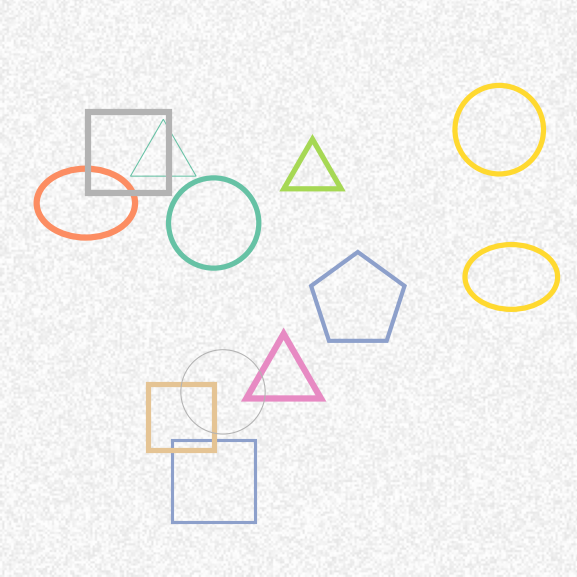[{"shape": "triangle", "thickness": 0.5, "radius": 0.33, "center": [0.283, 0.727]}, {"shape": "circle", "thickness": 2.5, "radius": 0.39, "center": [0.37, 0.613]}, {"shape": "oval", "thickness": 3, "radius": 0.43, "center": [0.149, 0.647]}, {"shape": "square", "thickness": 1.5, "radius": 0.36, "center": [0.369, 0.166]}, {"shape": "pentagon", "thickness": 2, "radius": 0.43, "center": [0.62, 0.478]}, {"shape": "triangle", "thickness": 3, "radius": 0.37, "center": [0.491, 0.346]}, {"shape": "triangle", "thickness": 2.5, "radius": 0.29, "center": [0.541, 0.701]}, {"shape": "circle", "thickness": 2.5, "radius": 0.38, "center": [0.864, 0.775]}, {"shape": "oval", "thickness": 2.5, "radius": 0.4, "center": [0.885, 0.52]}, {"shape": "square", "thickness": 2.5, "radius": 0.29, "center": [0.313, 0.277]}, {"shape": "square", "thickness": 3, "radius": 0.35, "center": [0.223, 0.735]}, {"shape": "circle", "thickness": 0.5, "radius": 0.37, "center": [0.386, 0.321]}]